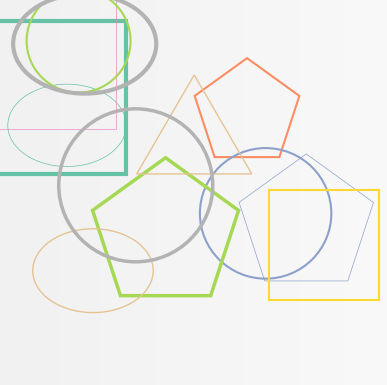[{"shape": "square", "thickness": 3, "radius": 0.99, "center": [0.126, 0.747]}, {"shape": "oval", "thickness": 0.5, "radius": 0.76, "center": [0.173, 0.674]}, {"shape": "pentagon", "thickness": 1.5, "radius": 0.71, "center": [0.637, 0.707]}, {"shape": "circle", "thickness": 1.5, "radius": 0.85, "center": [0.685, 0.446]}, {"shape": "pentagon", "thickness": 0.5, "radius": 0.91, "center": [0.79, 0.418]}, {"shape": "square", "thickness": 0.5, "radius": 0.93, "center": [0.114, 0.85]}, {"shape": "circle", "thickness": 1.5, "radius": 0.67, "center": [0.203, 0.894]}, {"shape": "pentagon", "thickness": 2.5, "radius": 0.99, "center": [0.427, 0.392]}, {"shape": "square", "thickness": 1.5, "radius": 0.71, "center": [0.836, 0.363]}, {"shape": "oval", "thickness": 1, "radius": 0.78, "center": [0.24, 0.297]}, {"shape": "triangle", "thickness": 1, "radius": 0.86, "center": [0.501, 0.634]}, {"shape": "circle", "thickness": 2.5, "radius": 0.99, "center": [0.35, 0.519]}, {"shape": "oval", "thickness": 3, "radius": 0.92, "center": [0.219, 0.886]}]